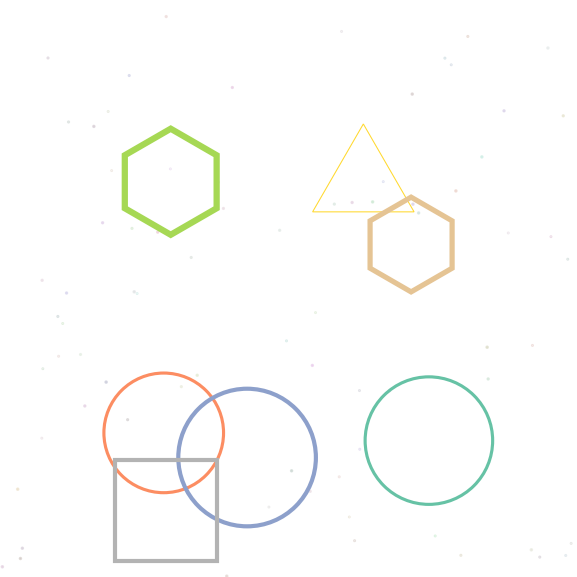[{"shape": "circle", "thickness": 1.5, "radius": 0.55, "center": [0.743, 0.236]}, {"shape": "circle", "thickness": 1.5, "radius": 0.52, "center": [0.284, 0.25]}, {"shape": "circle", "thickness": 2, "radius": 0.6, "center": [0.428, 0.207]}, {"shape": "hexagon", "thickness": 3, "radius": 0.46, "center": [0.296, 0.684]}, {"shape": "triangle", "thickness": 0.5, "radius": 0.51, "center": [0.629, 0.683]}, {"shape": "hexagon", "thickness": 2.5, "radius": 0.41, "center": [0.712, 0.576]}, {"shape": "square", "thickness": 2, "radius": 0.44, "center": [0.288, 0.115]}]